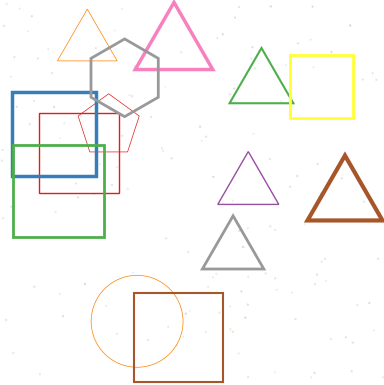[{"shape": "pentagon", "thickness": 0.5, "radius": 0.42, "center": [0.282, 0.673]}, {"shape": "square", "thickness": 1, "radius": 0.52, "center": [0.205, 0.603]}, {"shape": "square", "thickness": 2.5, "radius": 0.55, "center": [0.14, 0.652]}, {"shape": "triangle", "thickness": 1.5, "radius": 0.48, "center": [0.679, 0.78]}, {"shape": "square", "thickness": 2, "radius": 0.6, "center": [0.152, 0.504]}, {"shape": "triangle", "thickness": 1, "radius": 0.46, "center": [0.645, 0.515]}, {"shape": "triangle", "thickness": 0.5, "radius": 0.45, "center": [0.227, 0.887]}, {"shape": "circle", "thickness": 0.5, "radius": 0.6, "center": [0.356, 0.165]}, {"shape": "square", "thickness": 2, "radius": 0.41, "center": [0.835, 0.774]}, {"shape": "square", "thickness": 1.5, "radius": 0.58, "center": [0.464, 0.124]}, {"shape": "triangle", "thickness": 3, "radius": 0.56, "center": [0.896, 0.484]}, {"shape": "triangle", "thickness": 2.5, "radius": 0.58, "center": [0.452, 0.878]}, {"shape": "triangle", "thickness": 2, "radius": 0.46, "center": [0.605, 0.347]}, {"shape": "hexagon", "thickness": 2, "radius": 0.5, "center": [0.324, 0.798]}]